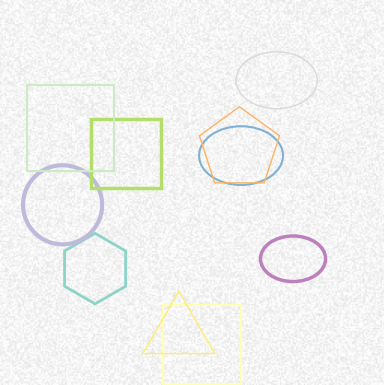[{"shape": "hexagon", "thickness": 2, "radius": 0.46, "center": [0.247, 0.302]}, {"shape": "square", "thickness": 1.5, "radius": 0.51, "center": [0.525, 0.105]}, {"shape": "circle", "thickness": 3, "radius": 0.51, "center": [0.163, 0.468]}, {"shape": "oval", "thickness": 1.5, "radius": 0.54, "center": [0.626, 0.596]}, {"shape": "pentagon", "thickness": 1, "radius": 0.55, "center": [0.622, 0.613]}, {"shape": "square", "thickness": 2.5, "radius": 0.45, "center": [0.328, 0.601]}, {"shape": "oval", "thickness": 1, "radius": 0.53, "center": [0.718, 0.791]}, {"shape": "oval", "thickness": 2.5, "radius": 0.42, "center": [0.761, 0.328]}, {"shape": "square", "thickness": 1.5, "radius": 0.56, "center": [0.183, 0.668]}, {"shape": "triangle", "thickness": 1, "radius": 0.54, "center": [0.465, 0.136]}]